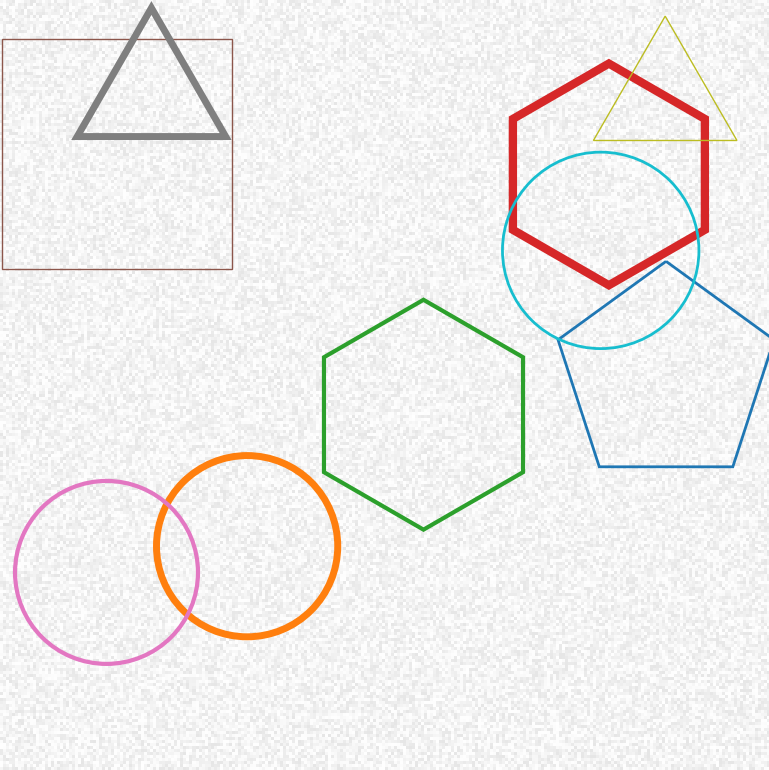[{"shape": "pentagon", "thickness": 1, "radius": 0.74, "center": [0.865, 0.513]}, {"shape": "circle", "thickness": 2.5, "radius": 0.59, "center": [0.321, 0.291]}, {"shape": "hexagon", "thickness": 1.5, "radius": 0.75, "center": [0.55, 0.461]}, {"shape": "hexagon", "thickness": 3, "radius": 0.72, "center": [0.791, 0.774]}, {"shape": "square", "thickness": 0.5, "radius": 0.75, "center": [0.152, 0.8]}, {"shape": "circle", "thickness": 1.5, "radius": 0.59, "center": [0.138, 0.257]}, {"shape": "triangle", "thickness": 2.5, "radius": 0.56, "center": [0.197, 0.878]}, {"shape": "triangle", "thickness": 0.5, "radius": 0.54, "center": [0.864, 0.871]}, {"shape": "circle", "thickness": 1, "radius": 0.64, "center": [0.78, 0.675]}]